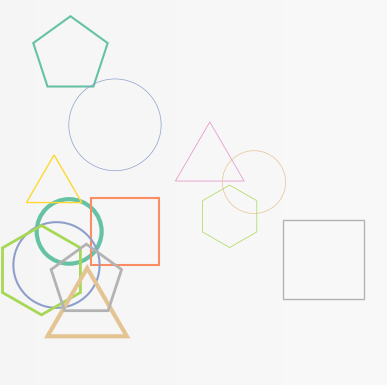[{"shape": "circle", "thickness": 3, "radius": 0.42, "center": [0.178, 0.399]}, {"shape": "pentagon", "thickness": 1.5, "radius": 0.5, "center": [0.182, 0.857]}, {"shape": "square", "thickness": 1.5, "radius": 0.44, "center": [0.322, 0.398]}, {"shape": "circle", "thickness": 1.5, "radius": 0.56, "center": [0.146, 0.312]}, {"shape": "circle", "thickness": 0.5, "radius": 0.6, "center": [0.297, 0.676]}, {"shape": "triangle", "thickness": 0.5, "radius": 0.51, "center": [0.541, 0.581]}, {"shape": "hexagon", "thickness": 0.5, "radius": 0.41, "center": [0.593, 0.438]}, {"shape": "hexagon", "thickness": 2, "radius": 0.58, "center": [0.107, 0.298]}, {"shape": "triangle", "thickness": 1, "radius": 0.41, "center": [0.14, 0.515]}, {"shape": "circle", "thickness": 0.5, "radius": 0.41, "center": [0.655, 0.527]}, {"shape": "triangle", "thickness": 3, "radius": 0.59, "center": [0.225, 0.186]}, {"shape": "square", "thickness": 1, "radius": 0.52, "center": [0.835, 0.326]}, {"shape": "pentagon", "thickness": 2, "radius": 0.48, "center": [0.223, 0.27]}]